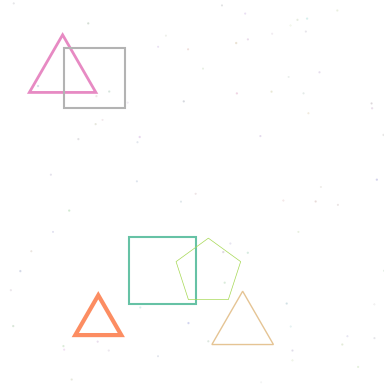[{"shape": "square", "thickness": 1.5, "radius": 0.44, "center": [0.422, 0.297]}, {"shape": "triangle", "thickness": 3, "radius": 0.34, "center": [0.255, 0.164]}, {"shape": "triangle", "thickness": 2, "radius": 0.5, "center": [0.163, 0.81]}, {"shape": "pentagon", "thickness": 0.5, "radius": 0.44, "center": [0.541, 0.293]}, {"shape": "triangle", "thickness": 1, "radius": 0.46, "center": [0.63, 0.151]}, {"shape": "square", "thickness": 1.5, "radius": 0.39, "center": [0.245, 0.797]}]